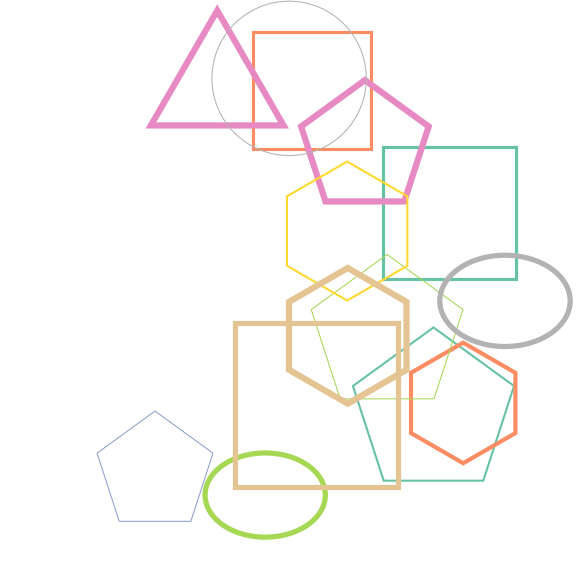[{"shape": "square", "thickness": 1.5, "radius": 0.58, "center": [0.778, 0.63]}, {"shape": "pentagon", "thickness": 1, "radius": 0.73, "center": [0.751, 0.285]}, {"shape": "hexagon", "thickness": 2, "radius": 0.52, "center": [0.802, 0.301]}, {"shape": "square", "thickness": 1.5, "radius": 0.51, "center": [0.54, 0.842]}, {"shape": "pentagon", "thickness": 0.5, "radius": 0.53, "center": [0.268, 0.182]}, {"shape": "pentagon", "thickness": 3, "radius": 0.58, "center": [0.632, 0.744]}, {"shape": "triangle", "thickness": 3, "radius": 0.66, "center": [0.376, 0.848]}, {"shape": "pentagon", "thickness": 0.5, "radius": 0.69, "center": [0.67, 0.42]}, {"shape": "oval", "thickness": 2.5, "radius": 0.52, "center": [0.459, 0.142]}, {"shape": "hexagon", "thickness": 1, "radius": 0.6, "center": [0.601, 0.599]}, {"shape": "square", "thickness": 2.5, "radius": 0.71, "center": [0.548, 0.298]}, {"shape": "hexagon", "thickness": 3, "radius": 0.59, "center": [0.602, 0.418]}, {"shape": "oval", "thickness": 2.5, "radius": 0.56, "center": [0.874, 0.478]}, {"shape": "circle", "thickness": 0.5, "radius": 0.67, "center": [0.501, 0.863]}]